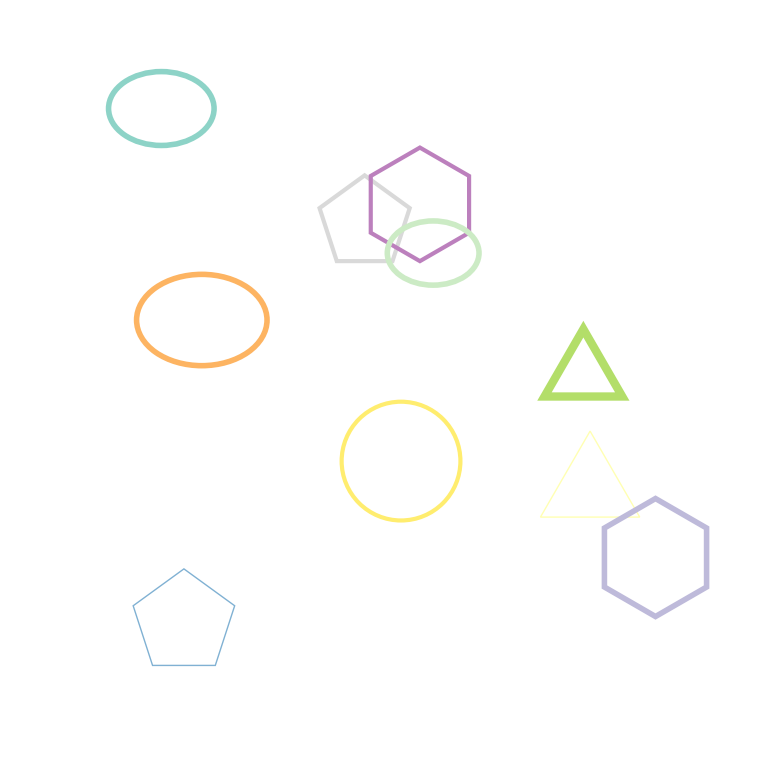[{"shape": "oval", "thickness": 2, "radius": 0.34, "center": [0.209, 0.859]}, {"shape": "triangle", "thickness": 0.5, "radius": 0.37, "center": [0.766, 0.366]}, {"shape": "hexagon", "thickness": 2, "radius": 0.38, "center": [0.851, 0.276]}, {"shape": "pentagon", "thickness": 0.5, "radius": 0.35, "center": [0.239, 0.192]}, {"shape": "oval", "thickness": 2, "radius": 0.42, "center": [0.262, 0.584]}, {"shape": "triangle", "thickness": 3, "radius": 0.29, "center": [0.758, 0.514]}, {"shape": "pentagon", "thickness": 1.5, "radius": 0.31, "center": [0.474, 0.711]}, {"shape": "hexagon", "thickness": 1.5, "radius": 0.37, "center": [0.545, 0.735]}, {"shape": "oval", "thickness": 2, "radius": 0.3, "center": [0.563, 0.671]}, {"shape": "circle", "thickness": 1.5, "radius": 0.39, "center": [0.521, 0.401]}]